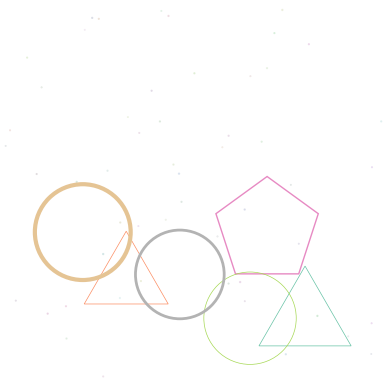[{"shape": "triangle", "thickness": 0.5, "radius": 0.69, "center": [0.792, 0.171]}, {"shape": "triangle", "thickness": 0.5, "radius": 0.63, "center": [0.328, 0.273]}, {"shape": "pentagon", "thickness": 1, "radius": 0.7, "center": [0.694, 0.402]}, {"shape": "circle", "thickness": 0.5, "radius": 0.6, "center": [0.649, 0.173]}, {"shape": "circle", "thickness": 3, "radius": 0.62, "center": [0.215, 0.397]}, {"shape": "circle", "thickness": 2, "radius": 0.58, "center": [0.467, 0.287]}]